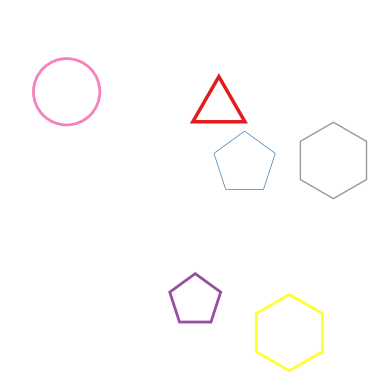[{"shape": "triangle", "thickness": 2.5, "radius": 0.39, "center": [0.569, 0.723]}, {"shape": "pentagon", "thickness": 0.5, "radius": 0.42, "center": [0.635, 0.576]}, {"shape": "pentagon", "thickness": 2, "radius": 0.35, "center": [0.507, 0.22]}, {"shape": "hexagon", "thickness": 2, "radius": 0.5, "center": [0.751, 0.136]}, {"shape": "circle", "thickness": 2, "radius": 0.43, "center": [0.173, 0.762]}, {"shape": "hexagon", "thickness": 1, "radius": 0.5, "center": [0.866, 0.583]}]